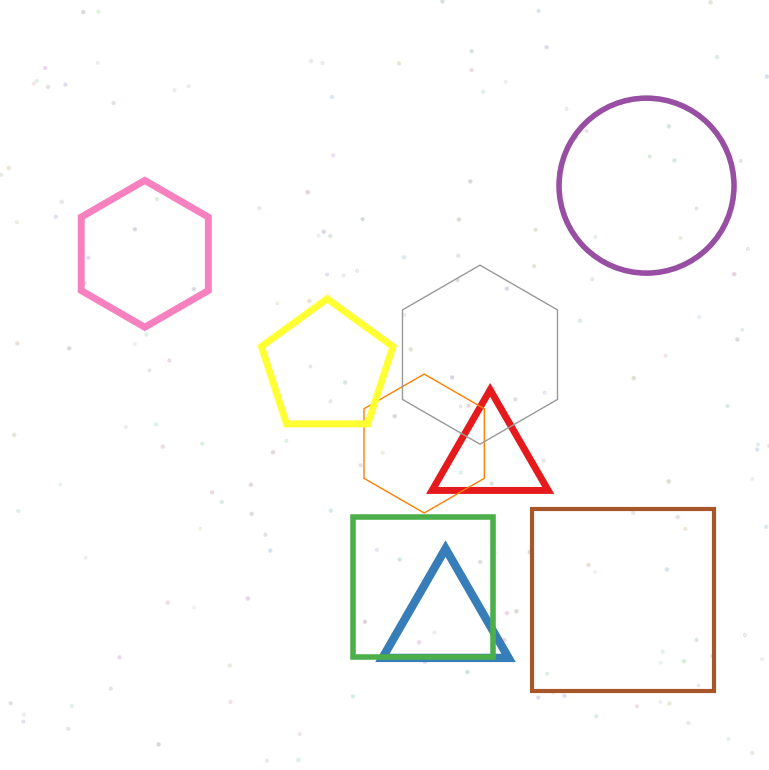[{"shape": "triangle", "thickness": 2.5, "radius": 0.44, "center": [0.637, 0.407]}, {"shape": "triangle", "thickness": 3, "radius": 0.47, "center": [0.579, 0.193]}, {"shape": "square", "thickness": 2, "radius": 0.45, "center": [0.55, 0.237]}, {"shape": "circle", "thickness": 2, "radius": 0.57, "center": [0.84, 0.759]}, {"shape": "hexagon", "thickness": 0.5, "radius": 0.45, "center": [0.551, 0.424]}, {"shape": "pentagon", "thickness": 2.5, "radius": 0.45, "center": [0.425, 0.522]}, {"shape": "square", "thickness": 1.5, "radius": 0.59, "center": [0.809, 0.221]}, {"shape": "hexagon", "thickness": 2.5, "radius": 0.48, "center": [0.188, 0.67]}, {"shape": "hexagon", "thickness": 0.5, "radius": 0.58, "center": [0.623, 0.539]}]